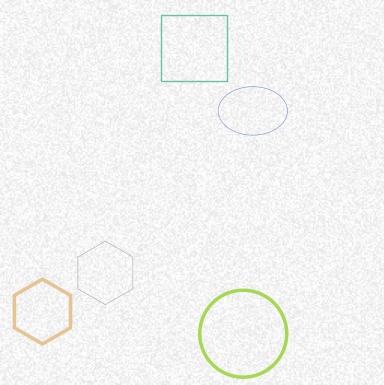[{"shape": "square", "thickness": 1, "radius": 0.43, "center": [0.504, 0.876]}, {"shape": "oval", "thickness": 0.5, "radius": 0.45, "center": [0.657, 0.712]}, {"shape": "circle", "thickness": 2.5, "radius": 0.56, "center": [0.632, 0.133]}, {"shape": "hexagon", "thickness": 2.5, "radius": 0.42, "center": [0.11, 0.191]}, {"shape": "hexagon", "thickness": 0.5, "radius": 0.41, "center": [0.274, 0.291]}]